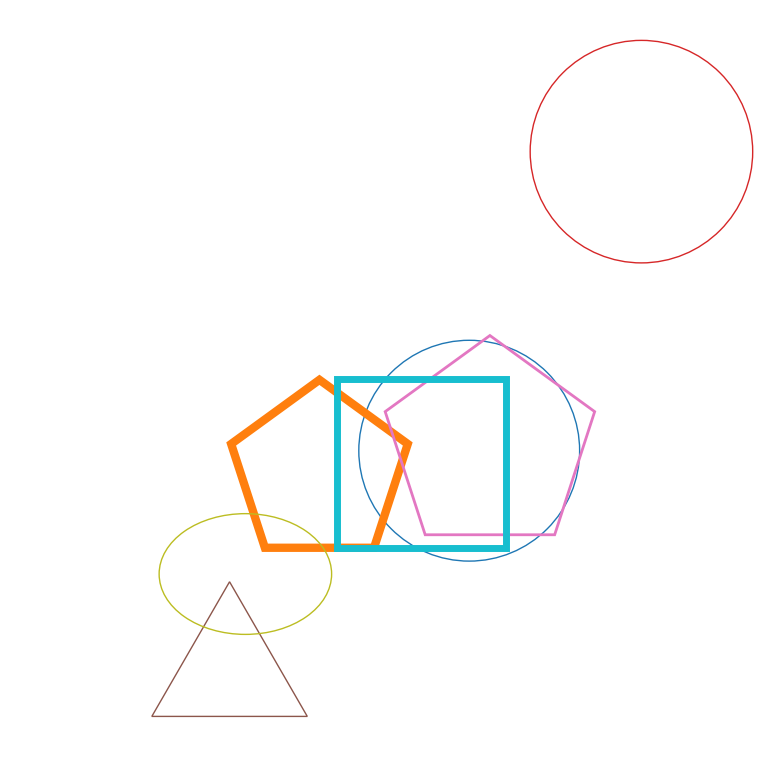[{"shape": "circle", "thickness": 0.5, "radius": 0.72, "center": [0.609, 0.415]}, {"shape": "pentagon", "thickness": 3, "radius": 0.6, "center": [0.415, 0.386]}, {"shape": "circle", "thickness": 0.5, "radius": 0.72, "center": [0.833, 0.803]}, {"shape": "triangle", "thickness": 0.5, "radius": 0.58, "center": [0.298, 0.128]}, {"shape": "pentagon", "thickness": 1, "radius": 0.72, "center": [0.636, 0.421]}, {"shape": "oval", "thickness": 0.5, "radius": 0.56, "center": [0.319, 0.255]}, {"shape": "square", "thickness": 2.5, "radius": 0.55, "center": [0.547, 0.398]}]